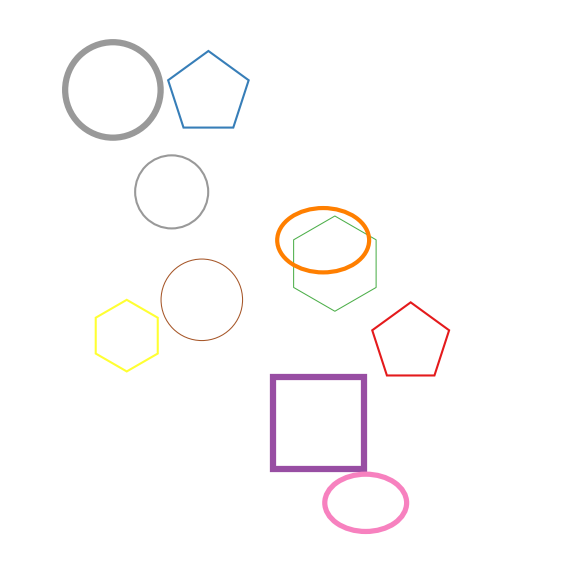[{"shape": "pentagon", "thickness": 1, "radius": 0.35, "center": [0.711, 0.406]}, {"shape": "pentagon", "thickness": 1, "radius": 0.37, "center": [0.361, 0.838]}, {"shape": "hexagon", "thickness": 0.5, "radius": 0.41, "center": [0.58, 0.543]}, {"shape": "square", "thickness": 3, "radius": 0.4, "center": [0.551, 0.267]}, {"shape": "oval", "thickness": 2, "radius": 0.4, "center": [0.56, 0.583]}, {"shape": "hexagon", "thickness": 1, "radius": 0.31, "center": [0.219, 0.418]}, {"shape": "circle", "thickness": 0.5, "radius": 0.35, "center": [0.349, 0.48]}, {"shape": "oval", "thickness": 2.5, "radius": 0.35, "center": [0.633, 0.128]}, {"shape": "circle", "thickness": 3, "radius": 0.41, "center": [0.195, 0.843]}, {"shape": "circle", "thickness": 1, "radius": 0.32, "center": [0.297, 0.667]}]